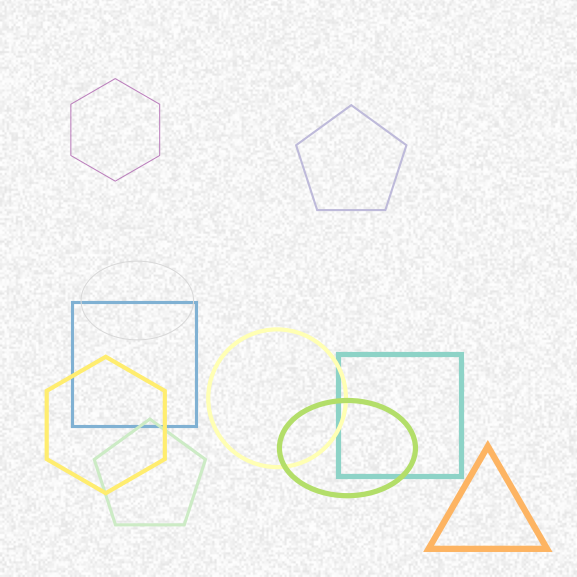[{"shape": "square", "thickness": 2.5, "radius": 0.53, "center": [0.692, 0.281]}, {"shape": "circle", "thickness": 2, "radius": 0.6, "center": [0.48, 0.31]}, {"shape": "pentagon", "thickness": 1, "radius": 0.5, "center": [0.608, 0.717]}, {"shape": "square", "thickness": 1.5, "radius": 0.53, "center": [0.232, 0.369]}, {"shape": "triangle", "thickness": 3, "radius": 0.59, "center": [0.845, 0.108]}, {"shape": "oval", "thickness": 2.5, "radius": 0.59, "center": [0.602, 0.223]}, {"shape": "oval", "thickness": 0.5, "radius": 0.49, "center": [0.238, 0.479]}, {"shape": "hexagon", "thickness": 0.5, "radius": 0.44, "center": [0.2, 0.774]}, {"shape": "pentagon", "thickness": 1.5, "radius": 0.51, "center": [0.26, 0.172]}, {"shape": "hexagon", "thickness": 2, "radius": 0.59, "center": [0.183, 0.263]}]